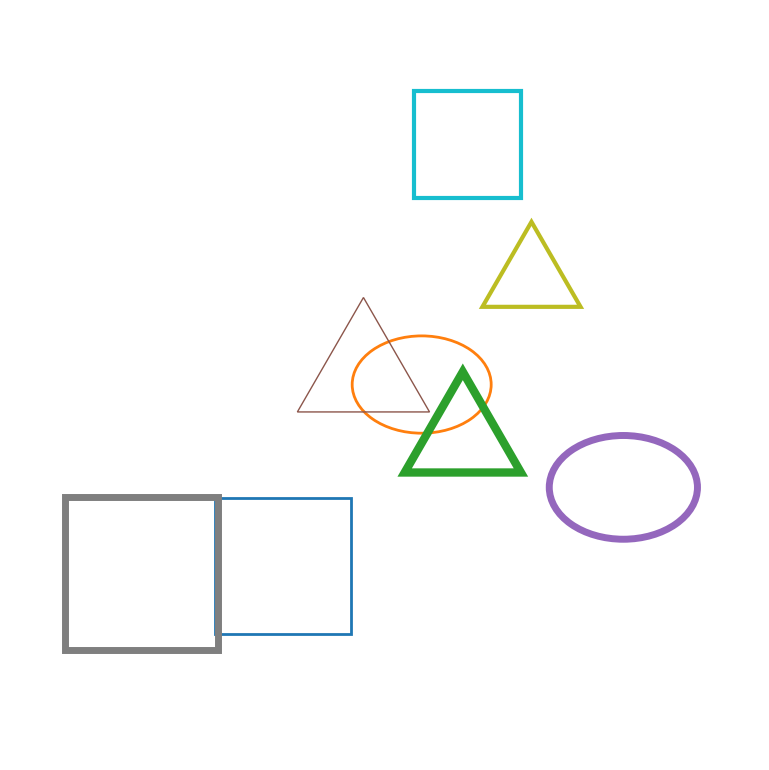[{"shape": "square", "thickness": 1, "radius": 0.44, "center": [0.368, 0.265]}, {"shape": "oval", "thickness": 1, "radius": 0.45, "center": [0.548, 0.501]}, {"shape": "triangle", "thickness": 3, "radius": 0.44, "center": [0.601, 0.43]}, {"shape": "oval", "thickness": 2.5, "radius": 0.48, "center": [0.81, 0.367]}, {"shape": "triangle", "thickness": 0.5, "radius": 0.5, "center": [0.472, 0.515]}, {"shape": "square", "thickness": 2.5, "radius": 0.5, "center": [0.184, 0.255]}, {"shape": "triangle", "thickness": 1.5, "radius": 0.37, "center": [0.69, 0.638]}, {"shape": "square", "thickness": 1.5, "radius": 0.35, "center": [0.607, 0.812]}]